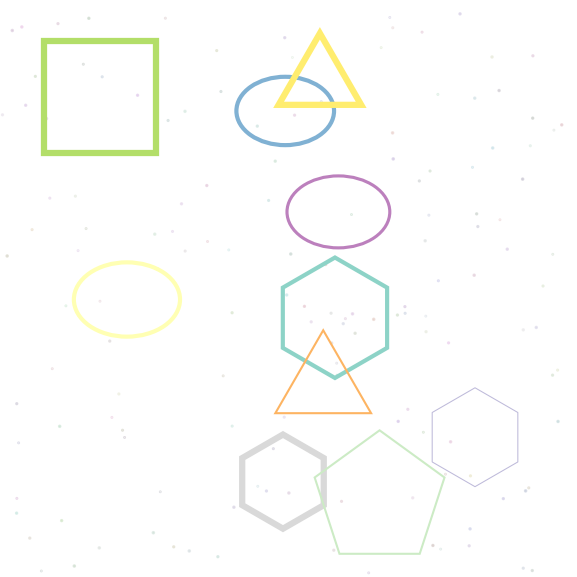[{"shape": "hexagon", "thickness": 2, "radius": 0.52, "center": [0.58, 0.449]}, {"shape": "oval", "thickness": 2, "radius": 0.46, "center": [0.22, 0.481]}, {"shape": "hexagon", "thickness": 0.5, "radius": 0.43, "center": [0.823, 0.242]}, {"shape": "oval", "thickness": 2, "radius": 0.42, "center": [0.494, 0.807]}, {"shape": "triangle", "thickness": 1, "radius": 0.48, "center": [0.56, 0.332]}, {"shape": "square", "thickness": 3, "radius": 0.48, "center": [0.173, 0.831]}, {"shape": "hexagon", "thickness": 3, "radius": 0.41, "center": [0.49, 0.165]}, {"shape": "oval", "thickness": 1.5, "radius": 0.45, "center": [0.586, 0.632]}, {"shape": "pentagon", "thickness": 1, "radius": 0.59, "center": [0.657, 0.136]}, {"shape": "triangle", "thickness": 3, "radius": 0.41, "center": [0.554, 0.859]}]